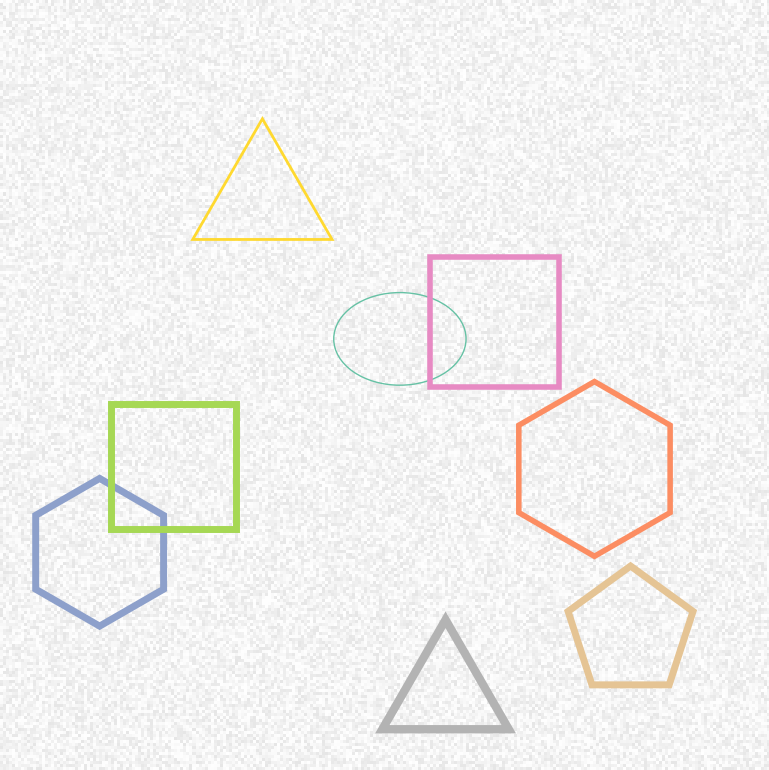[{"shape": "oval", "thickness": 0.5, "radius": 0.43, "center": [0.519, 0.56]}, {"shape": "hexagon", "thickness": 2, "radius": 0.57, "center": [0.772, 0.391]}, {"shape": "hexagon", "thickness": 2.5, "radius": 0.48, "center": [0.129, 0.283]}, {"shape": "square", "thickness": 2, "radius": 0.42, "center": [0.642, 0.582]}, {"shape": "square", "thickness": 2.5, "radius": 0.41, "center": [0.225, 0.394]}, {"shape": "triangle", "thickness": 1, "radius": 0.52, "center": [0.341, 0.741]}, {"shape": "pentagon", "thickness": 2.5, "radius": 0.43, "center": [0.819, 0.18]}, {"shape": "triangle", "thickness": 3, "radius": 0.47, "center": [0.579, 0.1]}]